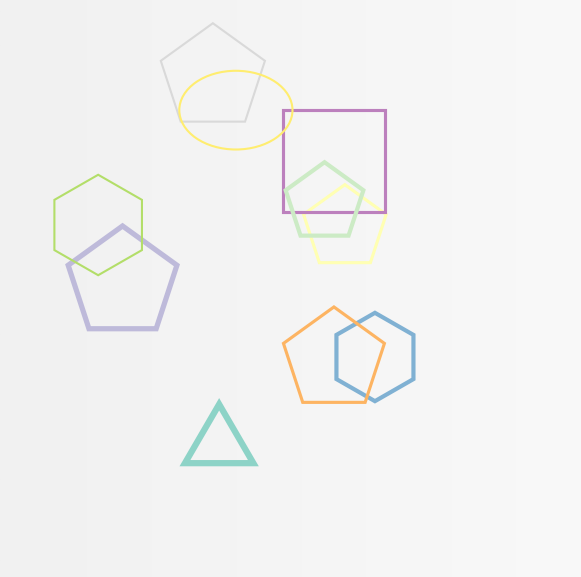[{"shape": "triangle", "thickness": 3, "radius": 0.34, "center": [0.377, 0.231]}, {"shape": "pentagon", "thickness": 1.5, "radius": 0.37, "center": [0.593, 0.605]}, {"shape": "pentagon", "thickness": 2.5, "radius": 0.49, "center": [0.211, 0.509]}, {"shape": "hexagon", "thickness": 2, "radius": 0.38, "center": [0.645, 0.381]}, {"shape": "pentagon", "thickness": 1.5, "radius": 0.46, "center": [0.575, 0.376]}, {"shape": "hexagon", "thickness": 1, "radius": 0.43, "center": [0.169, 0.61]}, {"shape": "pentagon", "thickness": 1, "radius": 0.47, "center": [0.366, 0.865]}, {"shape": "square", "thickness": 1.5, "radius": 0.44, "center": [0.575, 0.721]}, {"shape": "pentagon", "thickness": 2, "radius": 0.35, "center": [0.558, 0.648]}, {"shape": "oval", "thickness": 1, "radius": 0.49, "center": [0.406, 0.808]}]